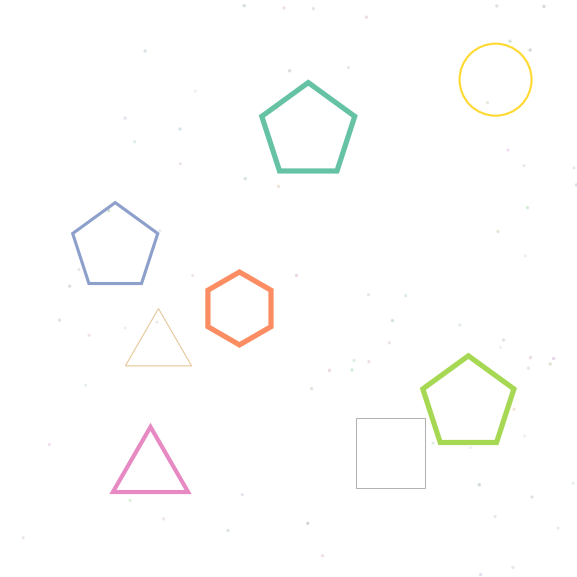[{"shape": "pentagon", "thickness": 2.5, "radius": 0.42, "center": [0.534, 0.772]}, {"shape": "hexagon", "thickness": 2.5, "radius": 0.32, "center": [0.415, 0.465]}, {"shape": "pentagon", "thickness": 1.5, "radius": 0.39, "center": [0.2, 0.571]}, {"shape": "triangle", "thickness": 2, "radius": 0.38, "center": [0.261, 0.185]}, {"shape": "pentagon", "thickness": 2.5, "radius": 0.41, "center": [0.811, 0.3]}, {"shape": "circle", "thickness": 1, "radius": 0.31, "center": [0.858, 0.861]}, {"shape": "triangle", "thickness": 0.5, "radius": 0.33, "center": [0.274, 0.399]}, {"shape": "square", "thickness": 0.5, "radius": 0.3, "center": [0.676, 0.215]}]